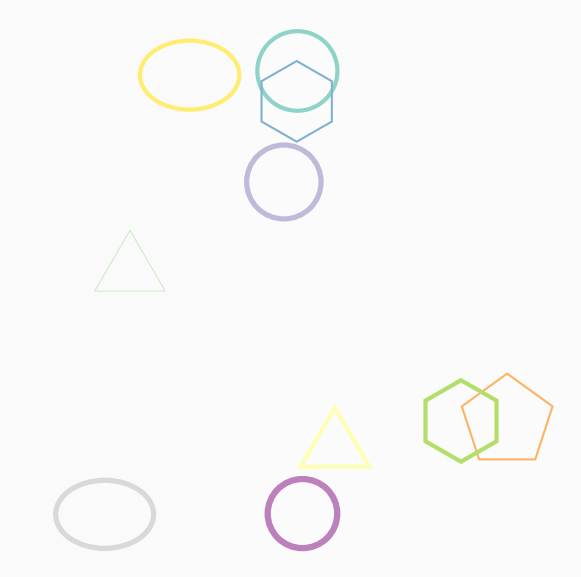[{"shape": "circle", "thickness": 2, "radius": 0.34, "center": [0.512, 0.876]}, {"shape": "triangle", "thickness": 2, "radius": 0.34, "center": [0.576, 0.225]}, {"shape": "circle", "thickness": 2.5, "radius": 0.32, "center": [0.488, 0.684]}, {"shape": "hexagon", "thickness": 1, "radius": 0.35, "center": [0.51, 0.824]}, {"shape": "pentagon", "thickness": 1, "radius": 0.41, "center": [0.873, 0.27]}, {"shape": "hexagon", "thickness": 2, "radius": 0.35, "center": [0.793, 0.27]}, {"shape": "oval", "thickness": 2.5, "radius": 0.42, "center": [0.18, 0.109]}, {"shape": "circle", "thickness": 3, "radius": 0.3, "center": [0.52, 0.11]}, {"shape": "triangle", "thickness": 0.5, "radius": 0.35, "center": [0.224, 0.53]}, {"shape": "oval", "thickness": 2, "radius": 0.43, "center": [0.326, 0.869]}]